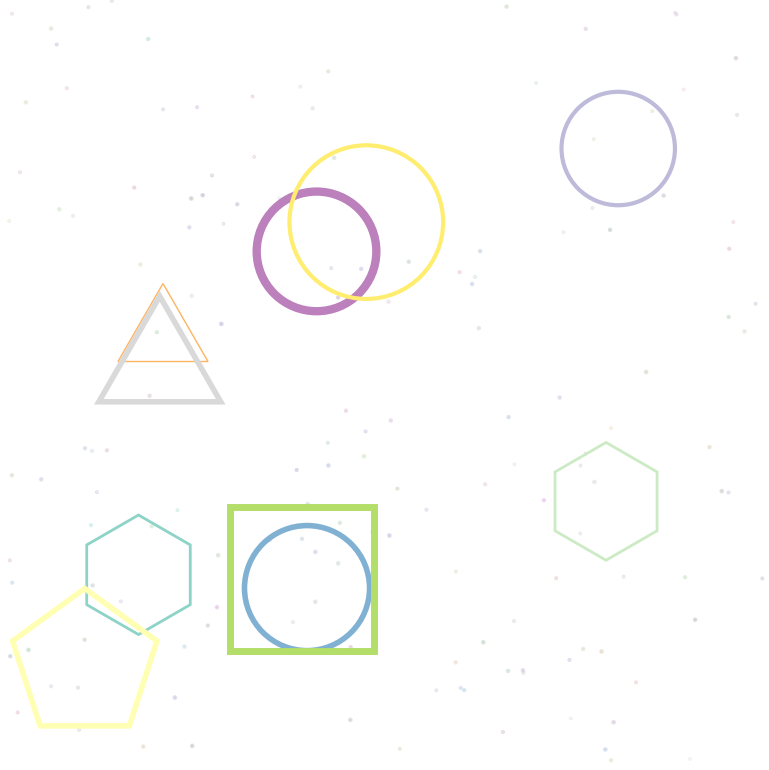[{"shape": "hexagon", "thickness": 1, "radius": 0.39, "center": [0.18, 0.254]}, {"shape": "pentagon", "thickness": 2, "radius": 0.49, "center": [0.11, 0.137]}, {"shape": "circle", "thickness": 1.5, "radius": 0.37, "center": [0.803, 0.807]}, {"shape": "circle", "thickness": 2, "radius": 0.41, "center": [0.399, 0.236]}, {"shape": "triangle", "thickness": 0.5, "radius": 0.34, "center": [0.212, 0.564]}, {"shape": "square", "thickness": 2.5, "radius": 0.47, "center": [0.392, 0.248]}, {"shape": "triangle", "thickness": 2, "radius": 0.46, "center": [0.207, 0.524]}, {"shape": "circle", "thickness": 3, "radius": 0.39, "center": [0.411, 0.674]}, {"shape": "hexagon", "thickness": 1, "radius": 0.38, "center": [0.787, 0.349]}, {"shape": "circle", "thickness": 1.5, "radius": 0.5, "center": [0.476, 0.712]}]